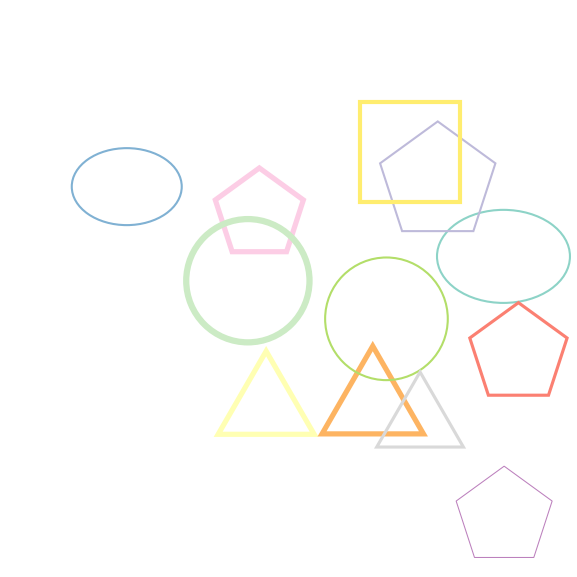[{"shape": "oval", "thickness": 1, "radius": 0.58, "center": [0.872, 0.555]}, {"shape": "triangle", "thickness": 2.5, "radius": 0.48, "center": [0.461, 0.295]}, {"shape": "pentagon", "thickness": 1, "radius": 0.52, "center": [0.758, 0.684]}, {"shape": "pentagon", "thickness": 1.5, "radius": 0.44, "center": [0.898, 0.386]}, {"shape": "oval", "thickness": 1, "radius": 0.48, "center": [0.219, 0.676]}, {"shape": "triangle", "thickness": 2.5, "radius": 0.51, "center": [0.645, 0.298]}, {"shape": "circle", "thickness": 1, "radius": 0.53, "center": [0.669, 0.447]}, {"shape": "pentagon", "thickness": 2.5, "radius": 0.4, "center": [0.449, 0.628]}, {"shape": "triangle", "thickness": 1.5, "radius": 0.43, "center": [0.727, 0.268]}, {"shape": "pentagon", "thickness": 0.5, "radius": 0.44, "center": [0.873, 0.105]}, {"shape": "circle", "thickness": 3, "radius": 0.53, "center": [0.429, 0.513]}, {"shape": "square", "thickness": 2, "radius": 0.43, "center": [0.71, 0.736]}]